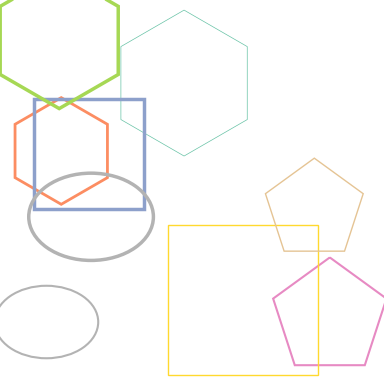[{"shape": "hexagon", "thickness": 0.5, "radius": 0.95, "center": [0.478, 0.784]}, {"shape": "hexagon", "thickness": 2, "radius": 0.69, "center": [0.159, 0.608]}, {"shape": "square", "thickness": 2.5, "radius": 0.72, "center": [0.231, 0.601]}, {"shape": "pentagon", "thickness": 1.5, "radius": 0.77, "center": [0.857, 0.177]}, {"shape": "hexagon", "thickness": 2.5, "radius": 0.89, "center": [0.154, 0.895]}, {"shape": "square", "thickness": 1, "radius": 0.98, "center": [0.632, 0.221]}, {"shape": "pentagon", "thickness": 1, "radius": 0.67, "center": [0.816, 0.456]}, {"shape": "oval", "thickness": 2.5, "radius": 0.81, "center": [0.237, 0.437]}, {"shape": "oval", "thickness": 1.5, "radius": 0.67, "center": [0.121, 0.164]}]